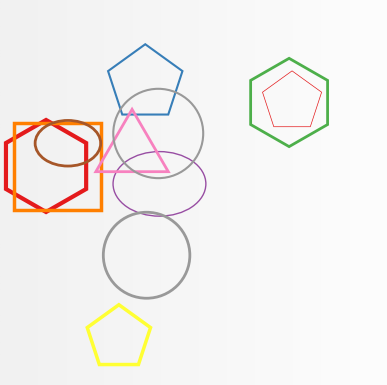[{"shape": "pentagon", "thickness": 0.5, "radius": 0.4, "center": [0.754, 0.736]}, {"shape": "hexagon", "thickness": 3, "radius": 0.6, "center": [0.119, 0.569]}, {"shape": "pentagon", "thickness": 1.5, "radius": 0.5, "center": [0.375, 0.784]}, {"shape": "hexagon", "thickness": 2, "radius": 0.57, "center": [0.746, 0.734]}, {"shape": "oval", "thickness": 1, "radius": 0.6, "center": [0.412, 0.522]}, {"shape": "square", "thickness": 2.5, "radius": 0.56, "center": [0.148, 0.568]}, {"shape": "pentagon", "thickness": 2.5, "radius": 0.43, "center": [0.307, 0.123]}, {"shape": "oval", "thickness": 2, "radius": 0.42, "center": [0.175, 0.628]}, {"shape": "triangle", "thickness": 2, "radius": 0.54, "center": [0.341, 0.608]}, {"shape": "circle", "thickness": 1.5, "radius": 0.58, "center": [0.408, 0.653]}, {"shape": "circle", "thickness": 2, "radius": 0.56, "center": [0.378, 0.337]}]